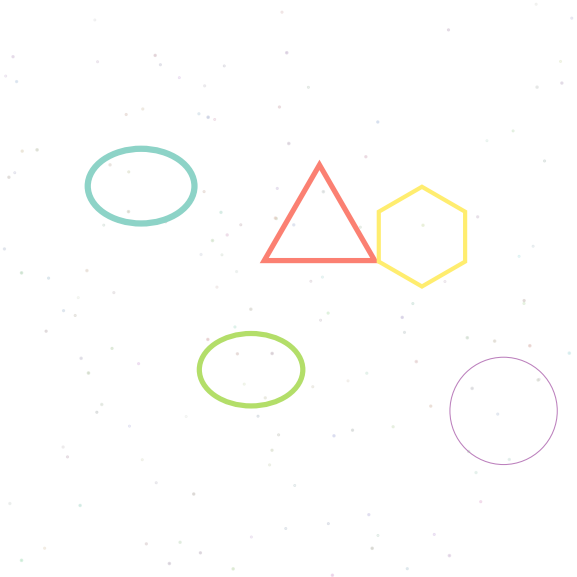[{"shape": "oval", "thickness": 3, "radius": 0.46, "center": [0.244, 0.677]}, {"shape": "triangle", "thickness": 2.5, "radius": 0.55, "center": [0.553, 0.603]}, {"shape": "oval", "thickness": 2.5, "radius": 0.45, "center": [0.435, 0.359]}, {"shape": "circle", "thickness": 0.5, "radius": 0.46, "center": [0.872, 0.288]}, {"shape": "hexagon", "thickness": 2, "radius": 0.43, "center": [0.731, 0.589]}]